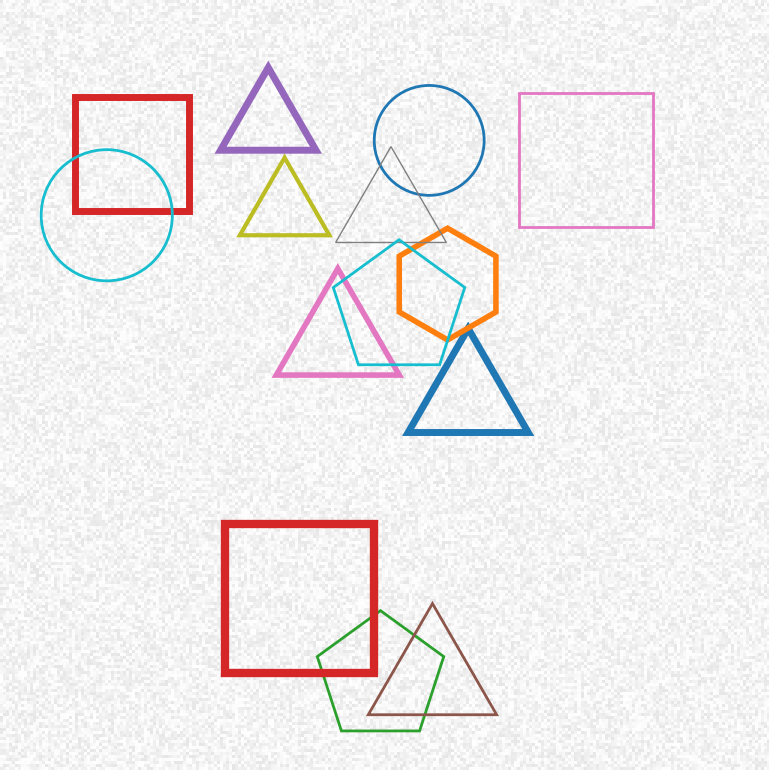[{"shape": "circle", "thickness": 1, "radius": 0.36, "center": [0.557, 0.818]}, {"shape": "triangle", "thickness": 2.5, "radius": 0.45, "center": [0.608, 0.483]}, {"shape": "hexagon", "thickness": 2, "radius": 0.36, "center": [0.581, 0.631]}, {"shape": "pentagon", "thickness": 1, "radius": 0.43, "center": [0.494, 0.121]}, {"shape": "square", "thickness": 2.5, "radius": 0.37, "center": [0.172, 0.801]}, {"shape": "square", "thickness": 3, "radius": 0.48, "center": [0.389, 0.222]}, {"shape": "triangle", "thickness": 2.5, "radius": 0.36, "center": [0.348, 0.841]}, {"shape": "triangle", "thickness": 1, "radius": 0.48, "center": [0.562, 0.12]}, {"shape": "triangle", "thickness": 2, "radius": 0.46, "center": [0.439, 0.559]}, {"shape": "square", "thickness": 1, "radius": 0.43, "center": [0.761, 0.792]}, {"shape": "triangle", "thickness": 0.5, "radius": 0.42, "center": [0.508, 0.727]}, {"shape": "triangle", "thickness": 1.5, "radius": 0.34, "center": [0.37, 0.728]}, {"shape": "pentagon", "thickness": 1, "radius": 0.45, "center": [0.518, 0.599]}, {"shape": "circle", "thickness": 1, "radius": 0.43, "center": [0.139, 0.72]}]